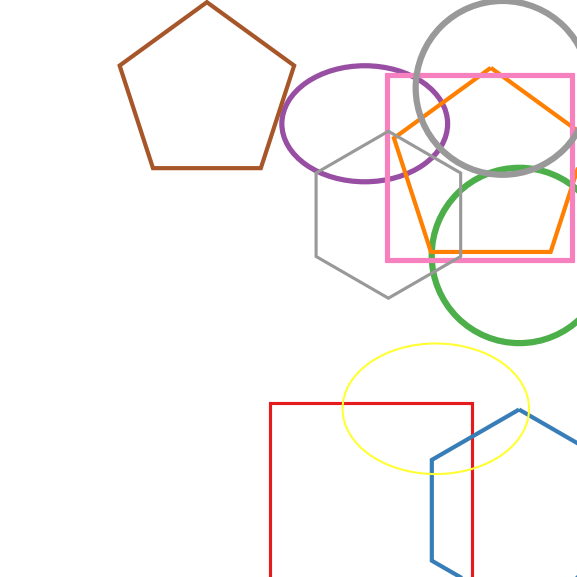[{"shape": "square", "thickness": 1.5, "radius": 0.87, "center": [0.642, 0.126]}, {"shape": "hexagon", "thickness": 2, "radius": 0.87, "center": [0.899, 0.116]}, {"shape": "circle", "thickness": 3, "radius": 0.76, "center": [0.899, 0.557]}, {"shape": "oval", "thickness": 2.5, "radius": 0.72, "center": [0.632, 0.785]}, {"shape": "pentagon", "thickness": 2, "radius": 0.88, "center": [0.85, 0.705]}, {"shape": "oval", "thickness": 1, "radius": 0.81, "center": [0.755, 0.291]}, {"shape": "pentagon", "thickness": 2, "radius": 0.79, "center": [0.358, 0.836]}, {"shape": "square", "thickness": 2.5, "radius": 0.8, "center": [0.83, 0.709]}, {"shape": "circle", "thickness": 3, "radius": 0.75, "center": [0.87, 0.847]}, {"shape": "hexagon", "thickness": 1.5, "radius": 0.72, "center": [0.673, 0.627]}]